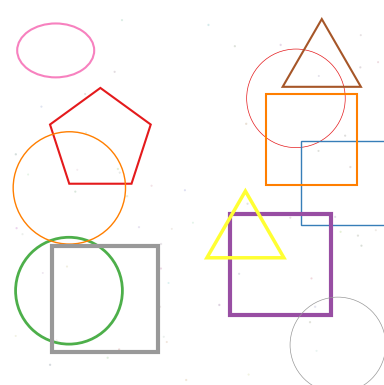[{"shape": "circle", "thickness": 0.5, "radius": 0.64, "center": [0.769, 0.745]}, {"shape": "pentagon", "thickness": 1.5, "radius": 0.69, "center": [0.261, 0.634]}, {"shape": "square", "thickness": 1, "radius": 0.54, "center": [0.891, 0.524]}, {"shape": "circle", "thickness": 2, "radius": 0.69, "center": [0.179, 0.245]}, {"shape": "square", "thickness": 3, "radius": 0.66, "center": [0.73, 0.314]}, {"shape": "square", "thickness": 1.5, "radius": 0.59, "center": [0.809, 0.638]}, {"shape": "circle", "thickness": 1, "radius": 0.73, "center": [0.18, 0.512]}, {"shape": "triangle", "thickness": 2.5, "radius": 0.58, "center": [0.637, 0.388]}, {"shape": "triangle", "thickness": 1.5, "radius": 0.59, "center": [0.836, 0.833]}, {"shape": "oval", "thickness": 1.5, "radius": 0.5, "center": [0.145, 0.869]}, {"shape": "circle", "thickness": 0.5, "radius": 0.62, "center": [0.878, 0.104]}, {"shape": "square", "thickness": 3, "radius": 0.69, "center": [0.273, 0.224]}]